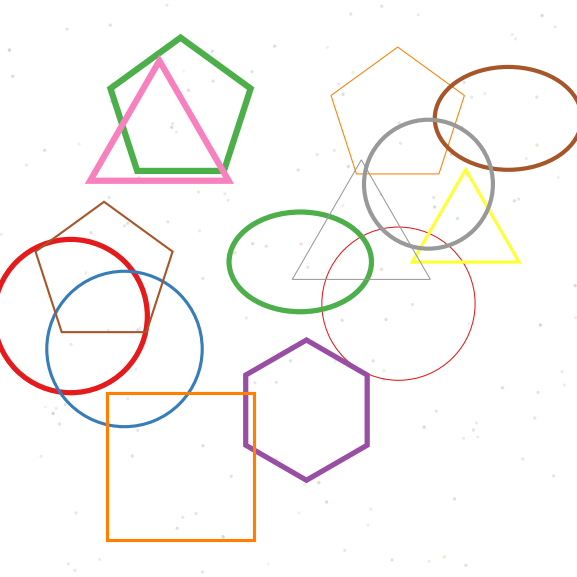[{"shape": "circle", "thickness": 0.5, "radius": 0.66, "center": [0.69, 0.473]}, {"shape": "circle", "thickness": 2.5, "radius": 0.66, "center": [0.122, 0.452]}, {"shape": "circle", "thickness": 1.5, "radius": 0.67, "center": [0.216, 0.395]}, {"shape": "oval", "thickness": 2.5, "radius": 0.62, "center": [0.52, 0.546]}, {"shape": "pentagon", "thickness": 3, "radius": 0.64, "center": [0.313, 0.806]}, {"shape": "hexagon", "thickness": 2.5, "radius": 0.61, "center": [0.531, 0.289]}, {"shape": "square", "thickness": 1.5, "radius": 0.64, "center": [0.313, 0.191]}, {"shape": "pentagon", "thickness": 0.5, "radius": 0.61, "center": [0.689, 0.796]}, {"shape": "triangle", "thickness": 1.5, "radius": 0.53, "center": [0.806, 0.599]}, {"shape": "pentagon", "thickness": 1, "radius": 0.62, "center": [0.18, 0.525]}, {"shape": "oval", "thickness": 2, "radius": 0.64, "center": [0.88, 0.794]}, {"shape": "triangle", "thickness": 3, "radius": 0.69, "center": [0.276, 0.755]}, {"shape": "triangle", "thickness": 0.5, "radius": 0.69, "center": [0.626, 0.584]}, {"shape": "circle", "thickness": 2, "radius": 0.56, "center": [0.742, 0.68]}]